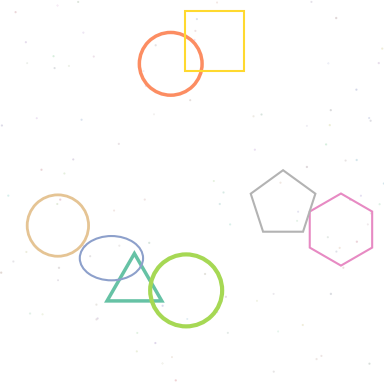[{"shape": "triangle", "thickness": 2.5, "radius": 0.41, "center": [0.349, 0.259]}, {"shape": "circle", "thickness": 2.5, "radius": 0.41, "center": [0.443, 0.834]}, {"shape": "oval", "thickness": 1.5, "radius": 0.41, "center": [0.289, 0.329]}, {"shape": "hexagon", "thickness": 1.5, "radius": 0.47, "center": [0.886, 0.404]}, {"shape": "circle", "thickness": 3, "radius": 0.47, "center": [0.484, 0.246]}, {"shape": "square", "thickness": 1.5, "radius": 0.39, "center": [0.557, 0.892]}, {"shape": "circle", "thickness": 2, "radius": 0.4, "center": [0.15, 0.414]}, {"shape": "pentagon", "thickness": 1.5, "radius": 0.44, "center": [0.735, 0.47]}]